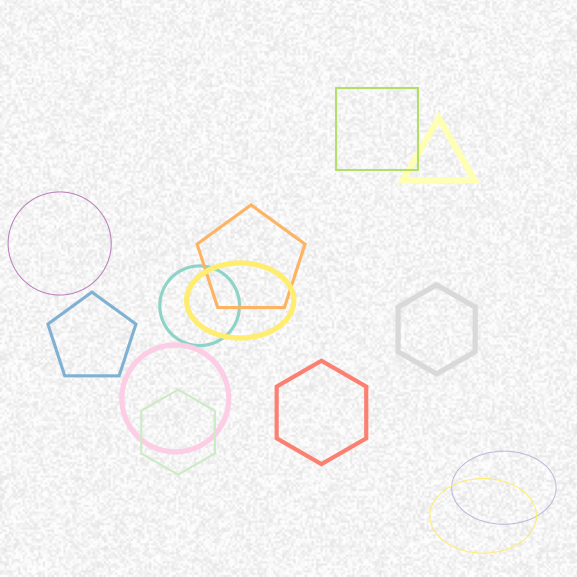[{"shape": "circle", "thickness": 1.5, "radius": 0.34, "center": [0.346, 0.47]}, {"shape": "triangle", "thickness": 3, "radius": 0.36, "center": [0.76, 0.723]}, {"shape": "oval", "thickness": 0.5, "radius": 0.45, "center": [0.873, 0.155]}, {"shape": "hexagon", "thickness": 2, "radius": 0.45, "center": [0.557, 0.285]}, {"shape": "pentagon", "thickness": 1.5, "radius": 0.4, "center": [0.159, 0.413]}, {"shape": "pentagon", "thickness": 1.5, "radius": 0.49, "center": [0.435, 0.546]}, {"shape": "square", "thickness": 1, "radius": 0.36, "center": [0.653, 0.775]}, {"shape": "circle", "thickness": 2.5, "radius": 0.46, "center": [0.304, 0.309]}, {"shape": "hexagon", "thickness": 2.5, "radius": 0.39, "center": [0.756, 0.429]}, {"shape": "circle", "thickness": 0.5, "radius": 0.45, "center": [0.103, 0.578]}, {"shape": "hexagon", "thickness": 1, "radius": 0.37, "center": [0.308, 0.251]}, {"shape": "oval", "thickness": 0.5, "radius": 0.46, "center": [0.837, 0.106]}, {"shape": "oval", "thickness": 2.5, "radius": 0.46, "center": [0.416, 0.479]}]